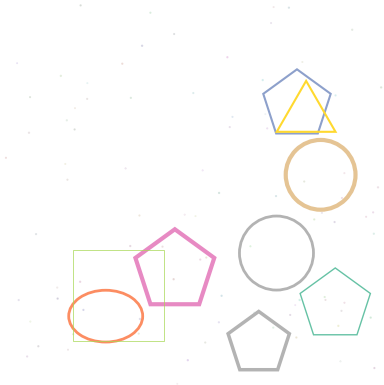[{"shape": "pentagon", "thickness": 1, "radius": 0.48, "center": [0.871, 0.208]}, {"shape": "oval", "thickness": 2, "radius": 0.48, "center": [0.275, 0.179]}, {"shape": "pentagon", "thickness": 1.5, "radius": 0.46, "center": [0.771, 0.728]}, {"shape": "pentagon", "thickness": 3, "radius": 0.54, "center": [0.454, 0.297]}, {"shape": "square", "thickness": 0.5, "radius": 0.59, "center": [0.309, 0.232]}, {"shape": "triangle", "thickness": 1.5, "radius": 0.44, "center": [0.795, 0.702]}, {"shape": "circle", "thickness": 3, "radius": 0.45, "center": [0.833, 0.546]}, {"shape": "pentagon", "thickness": 2.5, "radius": 0.42, "center": [0.672, 0.107]}, {"shape": "circle", "thickness": 2, "radius": 0.48, "center": [0.718, 0.343]}]